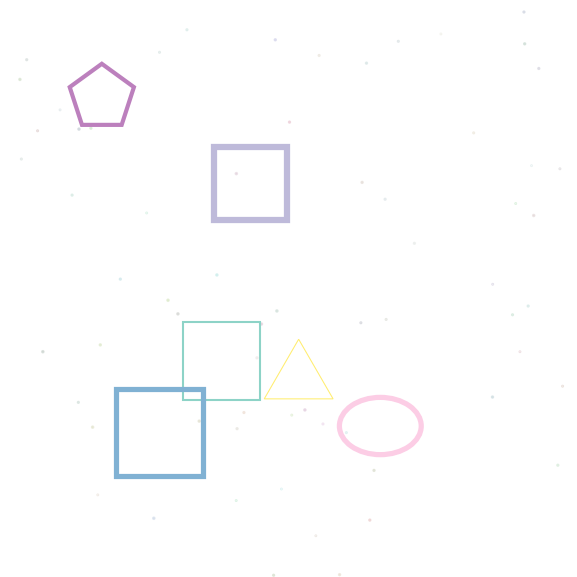[{"shape": "square", "thickness": 1, "radius": 0.33, "center": [0.384, 0.374]}, {"shape": "square", "thickness": 3, "radius": 0.32, "center": [0.434, 0.681]}, {"shape": "square", "thickness": 2.5, "radius": 0.38, "center": [0.276, 0.251]}, {"shape": "oval", "thickness": 2.5, "radius": 0.35, "center": [0.659, 0.261]}, {"shape": "pentagon", "thickness": 2, "radius": 0.29, "center": [0.176, 0.83]}, {"shape": "triangle", "thickness": 0.5, "radius": 0.34, "center": [0.517, 0.343]}]